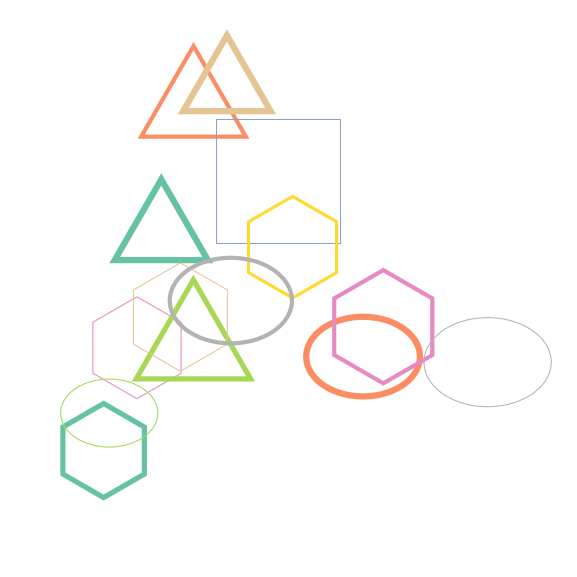[{"shape": "hexagon", "thickness": 2.5, "radius": 0.41, "center": [0.179, 0.219]}, {"shape": "triangle", "thickness": 3, "radius": 0.47, "center": [0.279, 0.595]}, {"shape": "oval", "thickness": 3, "radius": 0.49, "center": [0.629, 0.382]}, {"shape": "triangle", "thickness": 2, "radius": 0.52, "center": [0.335, 0.815]}, {"shape": "square", "thickness": 0.5, "radius": 0.54, "center": [0.482, 0.686]}, {"shape": "hexagon", "thickness": 0.5, "radius": 0.44, "center": [0.237, 0.397]}, {"shape": "hexagon", "thickness": 2, "radius": 0.49, "center": [0.664, 0.433]}, {"shape": "triangle", "thickness": 2.5, "radius": 0.57, "center": [0.335, 0.4]}, {"shape": "oval", "thickness": 0.5, "radius": 0.42, "center": [0.189, 0.284]}, {"shape": "hexagon", "thickness": 1.5, "radius": 0.44, "center": [0.507, 0.571]}, {"shape": "hexagon", "thickness": 0.5, "radius": 0.47, "center": [0.312, 0.45]}, {"shape": "triangle", "thickness": 3, "radius": 0.44, "center": [0.393, 0.85]}, {"shape": "oval", "thickness": 0.5, "radius": 0.55, "center": [0.844, 0.372]}, {"shape": "oval", "thickness": 2, "radius": 0.53, "center": [0.4, 0.479]}]